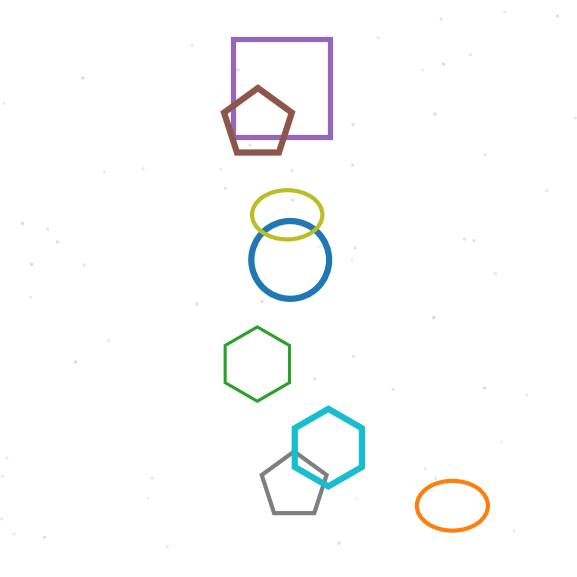[{"shape": "circle", "thickness": 3, "radius": 0.34, "center": [0.503, 0.549]}, {"shape": "oval", "thickness": 2, "radius": 0.31, "center": [0.783, 0.123]}, {"shape": "hexagon", "thickness": 1.5, "radius": 0.32, "center": [0.446, 0.369]}, {"shape": "square", "thickness": 2.5, "radius": 0.42, "center": [0.488, 0.847]}, {"shape": "pentagon", "thickness": 3, "radius": 0.31, "center": [0.447, 0.785]}, {"shape": "pentagon", "thickness": 2, "radius": 0.3, "center": [0.509, 0.158]}, {"shape": "oval", "thickness": 2, "radius": 0.3, "center": [0.497, 0.627]}, {"shape": "hexagon", "thickness": 3, "radius": 0.34, "center": [0.569, 0.224]}]